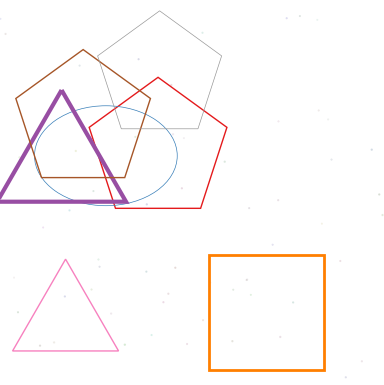[{"shape": "pentagon", "thickness": 1, "radius": 0.94, "center": [0.411, 0.611]}, {"shape": "oval", "thickness": 0.5, "radius": 0.93, "center": [0.275, 0.596]}, {"shape": "triangle", "thickness": 3, "radius": 0.97, "center": [0.16, 0.573]}, {"shape": "square", "thickness": 2, "radius": 0.75, "center": [0.692, 0.188]}, {"shape": "pentagon", "thickness": 1, "radius": 0.92, "center": [0.216, 0.687]}, {"shape": "triangle", "thickness": 1, "radius": 0.79, "center": [0.17, 0.168]}, {"shape": "pentagon", "thickness": 0.5, "radius": 0.85, "center": [0.415, 0.802]}]